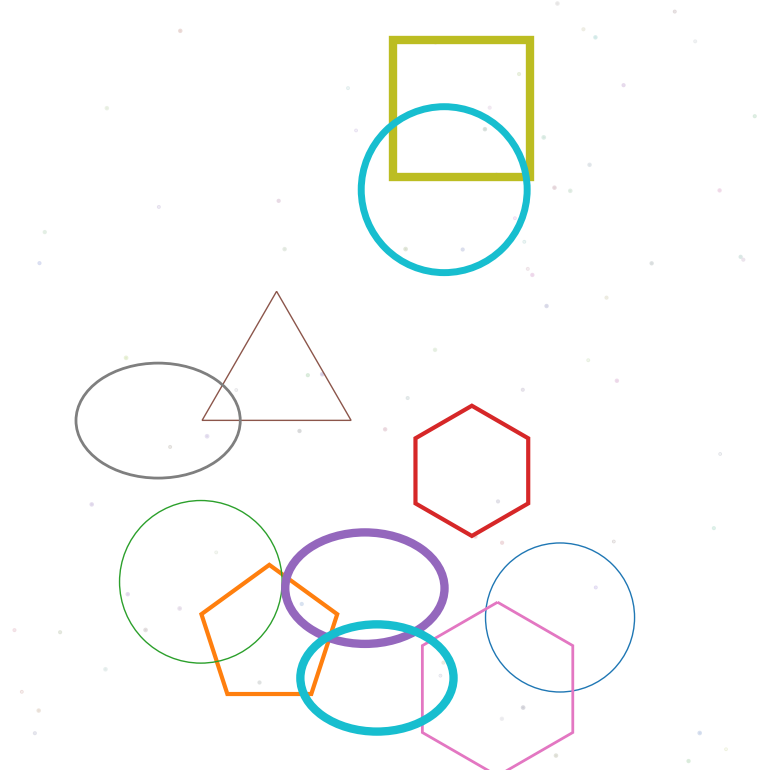[{"shape": "circle", "thickness": 0.5, "radius": 0.48, "center": [0.727, 0.198]}, {"shape": "pentagon", "thickness": 1.5, "radius": 0.46, "center": [0.35, 0.174]}, {"shape": "circle", "thickness": 0.5, "radius": 0.53, "center": [0.261, 0.244]}, {"shape": "hexagon", "thickness": 1.5, "radius": 0.42, "center": [0.613, 0.389]}, {"shape": "oval", "thickness": 3, "radius": 0.52, "center": [0.474, 0.236]}, {"shape": "triangle", "thickness": 0.5, "radius": 0.56, "center": [0.359, 0.51]}, {"shape": "hexagon", "thickness": 1, "radius": 0.56, "center": [0.646, 0.105]}, {"shape": "oval", "thickness": 1, "radius": 0.53, "center": [0.205, 0.454]}, {"shape": "square", "thickness": 3, "radius": 0.44, "center": [0.599, 0.859]}, {"shape": "oval", "thickness": 3, "radius": 0.5, "center": [0.49, 0.12]}, {"shape": "circle", "thickness": 2.5, "radius": 0.54, "center": [0.577, 0.754]}]